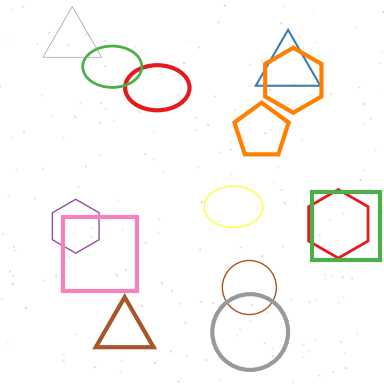[{"shape": "oval", "thickness": 3, "radius": 0.42, "center": [0.409, 0.772]}, {"shape": "hexagon", "thickness": 2, "radius": 0.45, "center": [0.879, 0.419]}, {"shape": "triangle", "thickness": 1.5, "radius": 0.48, "center": [0.748, 0.826]}, {"shape": "square", "thickness": 3, "radius": 0.44, "center": [0.899, 0.413]}, {"shape": "oval", "thickness": 2, "radius": 0.38, "center": [0.292, 0.827]}, {"shape": "hexagon", "thickness": 1, "radius": 0.35, "center": [0.197, 0.412]}, {"shape": "hexagon", "thickness": 3, "radius": 0.42, "center": [0.762, 0.792]}, {"shape": "pentagon", "thickness": 3, "radius": 0.37, "center": [0.679, 0.659]}, {"shape": "oval", "thickness": 1, "radius": 0.38, "center": [0.606, 0.463]}, {"shape": "circle", "thickness": 1, "radius": 0.35, "center": [0.648, 0.253]}, {"shape": "triangle", "thickness": 3, "radius": 0.43, "center": [0.324, 0.142]}, {"shape": "square", "thickness": 3, "radius": 0.48, "center": [0.26, 0.34]}, {"shape": "triangle", "thickness": 0.5, "radius": 0.44, "center": [0.188, 0.895]}, {"shape": "circle", "thickness": 3, "radius": 0.49, "center": [0.65, 0.138]}]